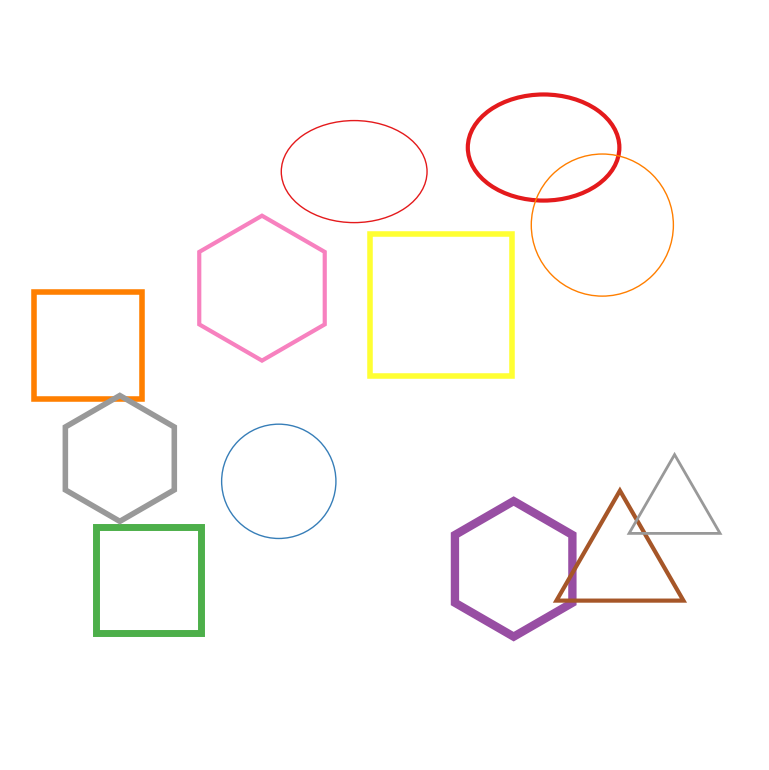[{"shape": "oval", "thickness": 1.5, "radius": 0.49, "center": [0.706, 0.808]}, {"shape": "oval", "thickness": 0.5, "radius": 0.47, "center": [0.46, 0.777]}, {"shape": "circle", "thickness": 0.5, "radius": 0.37, "center": [0.362, 0.375]}, {"shape": "square", "thickness": 2.5, "radius": 0.34, "center": [0.192, 0.247]}, {"shape": "hexagon", "thickness": 3, "radius": 0.44, "center": [0.667, 0.261]}, {"shape": "circle", "thickness": 0.5, "radius": 0.46, "center": [0.782, 0.708]}, {"shape": "square", "thickness": 2, "radius": 0.35, "center": [0.115, 0.552]}, {"shape": "square", "thickness": 2, "radius": 0.46, "center": [0.573, 0.604]}, {"shape": "triangle", "thickness": 1.5, "radius": 0.48, "center": [0.805, 0.268]}, {"shape": "hexagon", "thickness": 1.5, "radius": 0.47, "center": [0.34, 0.626]}, {"shape": "triangle", "thickness": 1, "radius": 0.34, "center": [0.876, 0.341]}, {"shape": "hexagon", "thickness": 2, "radius": 0.41, "center": [0.156, 0.405]}]